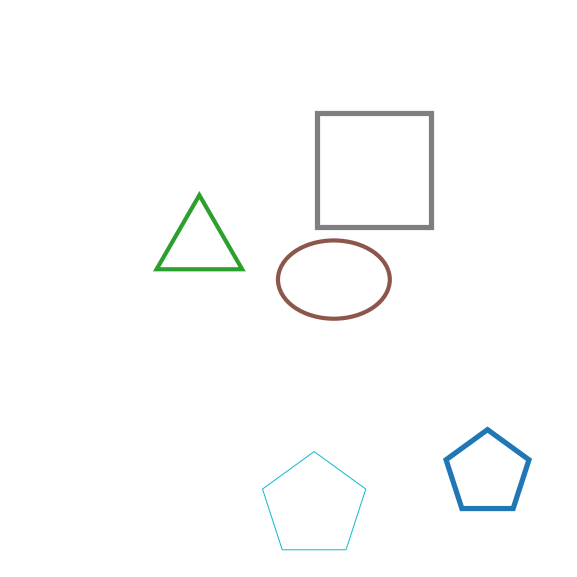[{"shape": "pentagon", "thickness": 2.5, "radius": 0.38, "center": [0.844, 0.18]}, {"shape": "triangle", "thickness": 2, "radius": 0.43, "center": [0.345, 0.576]}, {"shape": "oval", "thickness": 2, "radius": 0.48, "center": [0.578, 0.515]}, {"shape": "square", "thickness": 2.5, "radius": 0.49, "center": [0.648, 0.704]}, {"shape": "pentagon", "thickness": 0.5, "radius": 0.47, "center": [0.544, 0.123]}]